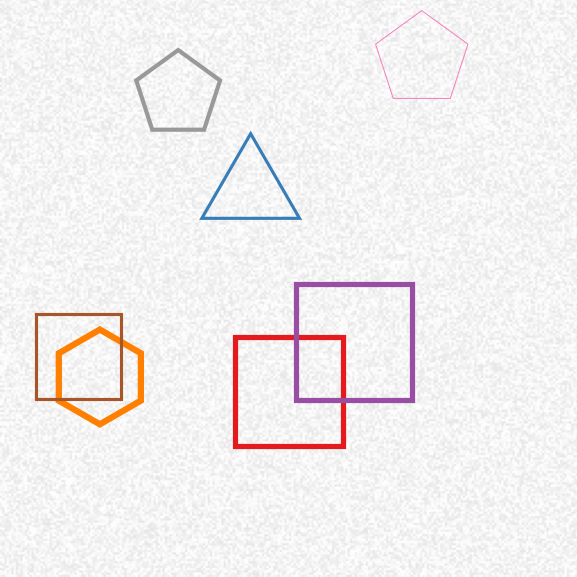[{"shape": "square", "thickness": 2.5, "radius": 0.47, "center": [0.5, 0.321]}, {"shape": "triangle", "thickness": 1.5, "radius": 0.49, "center": [0.434, 0.67]}, {"shape": "square", "thickness": 2.5, "radius": 0.5, "center": [0.613, 0.407]}, {"shape": "hexagon", "thickness": 3, "radius": 0.41, "center": [0.173, 0.346]}, {"shape": "square", "thickness": 1.5, "radius": 0.37, "center": [0.135, 0.382]}, {"shape": "pentagon", "thickness": 0.5, "radius": 0.42, "center": [0.73, 0.897]}, {"shape": "pentagon", "thickness": 2, "radius": 0.38, "center": [0.309, 0.836]}]